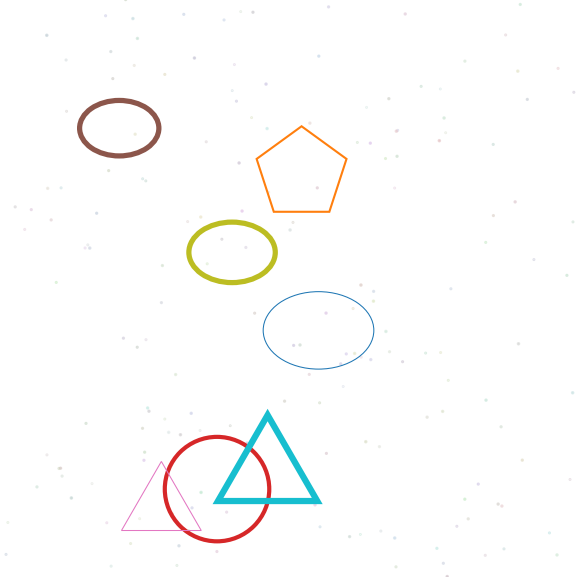[{"shape": "oval", "thickness": 0.5, "radius": 0.48, "center": [0.552, 0.427]}, {"shape": "pentagon", "thickness": 1, "radius": 0.41, "center": [0.522, 0.699]}, {"shape": "circle", "thickness": 2, "radius": 0.45, "center": [0.376, 0.152]}, {"shape": "oval", "thickness": 2.5, "radius": 0.34, "center": [0.206, 0.777]}, {"shape": "triangle", "thickness": 0.5, "radius": 0.4, "center": [0.279, 0.12]}, {"shape": "oval", "thickness": 2.5, "radius": 0.37, "center": [0.402, 0.562]}, {"shape": "triangle", "thickness": 3, "radius": 0.5, "center": [0.463, 0.181]}]